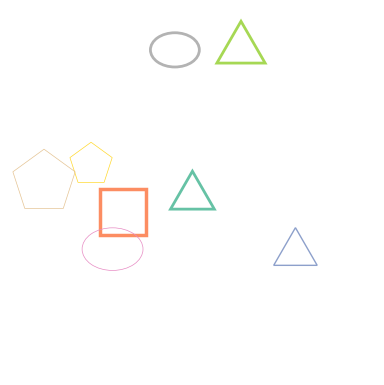[{"shape": "triangle", "thickness": 2, "radius": 0.33, "center": [0.5, 0.49]}, {"shape": "square", "thickness": 2.5, "radius": 0.3, "center": [0.32, 0.45]}, {"shape": "triangle", "thickness": 1, "radius": 0.33, "center": [0.767, 0.343]}, {"shape": "oval", "thickness": 0.5, "radius": 0.4, "center": [0.292, 0.353]}, {"shape": "triangle", "thickness": 2, "radius": 0.36, "center": [0.626, 0.872]}, {"shape": "pentagon", "thickness": 0.5, "radius": 0.29, "center": [0.237, 0.573]}, {"shape": "pentagon", "thickness": 0.5, "radius": 0.43, "center": [0.114, 0.527]}, {"shape": "oval", "thickness": 2, "radius": 0.32, "center": [0.454, 0.87]}]